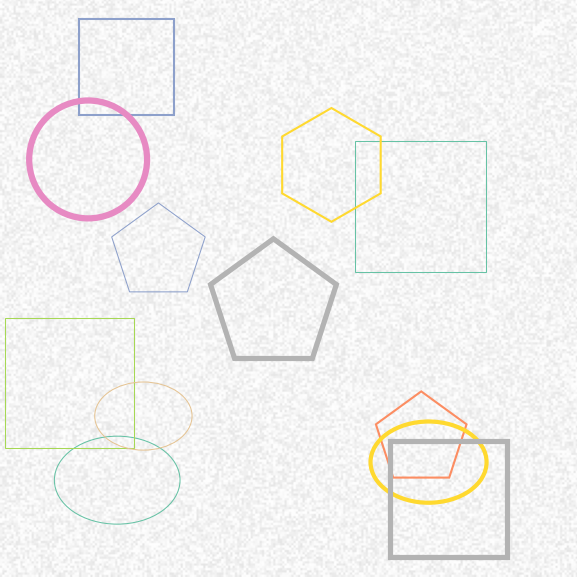[{"shape": "square", "thickness": 0.5, "radius": 0.57, "center": [0.728, 0.642]}, {"shape": "oval", "thickness": 0.5, "radius": 0.54, "center": [0.203, 0.168]}, {"shape": "pentagon", "thickness": 1, "radius": 0.41, "center": [0.729, 0.239]}, {"shape": "square", "thickness": 1, "radius": 0.41, "center": [0.219, 0.883]}, {"shape": "pentagon", "thickness": 0.5, "radius": 0.43, "center": [0.274, 0.563]}, {"shape": "circle", "thickness": 3, "radius": 0.51, "center": [0.153, 0.723]}, {"shape": "square", "thickness": 0.5, "radius": 0.56, "center": [0.12, 0.336]}, {"shape": "oval", "thickness": 2, "radius": 0.5, "center": [0.742, 0.199]}, {"shape": "hexagon", "thickness": 1, "radius": 0.49, "center": [0.574, 0.714]}, {"shape": "oval", "thickness": 0.5, "radius": 0.42, "center": [0.248, 0.279]}, {"shape": "square", "thickness": 2.5, "radius": 0.51, "center": [0.776, 0.135]}, {"shape": "pentagon", "thickness": 2.5, "radius": 0.57, "center": [0.474, 0.471]}]